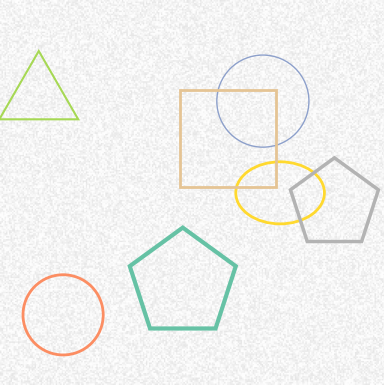[{"shape": "pentagon", "thickness": 3, "radius": 0.72, "center": [0.475, 0.264]}, {"shape": "circle", "thickness": 2, "radius": 0.52, "center": [0.164, 0.182]}, {"shape": "circle", "thickness": 1, "radius": 0.6, "center": [0.683, 0.737]}, {"shape": "triangle", "thickness": 1.5, "radius": 0.59, "center": [0.101, 0.749]}, {"shape": "oval", "thickness": 2, "radius": 0.58, "center": [0.728, 0.499]}, {"shape": "square", "thickness": 2, "radius": 0.63, "center": [0.593, 0.64]}, {"shape": "pentagon", "thickness": 2.5, "radius": 0.6, "center": [0.869, 0.47]}]